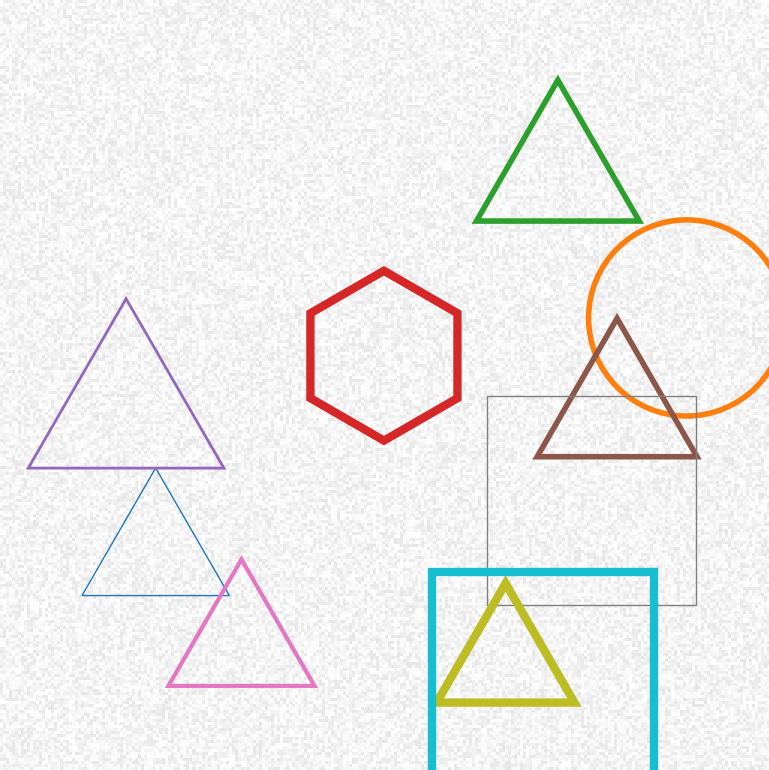[{"shape": "triangle", "thickness": 0.5, "radius": 0.55, "center": [0.202, 0.282]}, {"shape": "circle", "thickness": 2, "radius": 0.64, "center": [0.892, 0.587]}, {"shape": "triangle", "thickness": 2, "radius": 0.61, "center": [0.724, 0.774]}, {"shape": "hexagon", "thickness": 3, "radius": 0.55, "center": [0.499, 0.538]}, {"shape": "triangle", "thickness": 1, "radius": 0.73, "center": [0.164, 0.465]}, {"shape": "triangle", "thickness": 2, "radius": 0.6, "center": [0.801, 0.467]}, {"shape": "triangle", "thickness": 1.5, "radius": 0.55, "center": [0.314, 0.164]}, {"shape": "square", "thickness": 0.5, "radius": 0.68, "center": [0.768, 0.35]}, {"shape": "triangle", "thickness": 3, "radius": 0.52, "center": [0.657, 0.139]}, {"shape": "square", "thickness": 3, "radius": 0.72, "center": [0.705, 0.112]}]